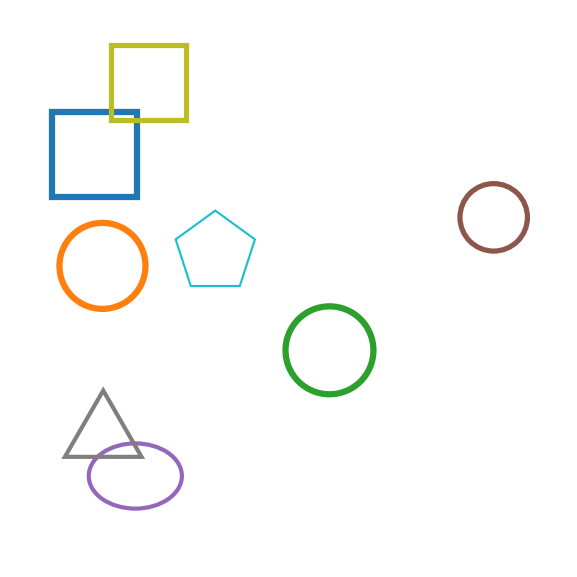[{"shape": "square", "thickness": 3, "radius": 0.37, "center": [0.163, 0.732]}, {"shape": "circle", "thickness": 3, "radius": 0.37, "center": [0.177, 0.539]}, {"shape": "circle", "thickness": 3, "radius": 0.38, "center": [0.571, 0.393]}, {"shape": "oval", "thickness": 2, "radius": 0.4, "center": [0.234, 0.175]}, {"shape": "circle", "thickness": 2.5, "radius": 0.29, "center": [0.855, 0.623]}, {"shape": "triangle", "thickness": 2, "radius": 0.38, "center": [0.179, 0.246]}, {"shape": "square", "thickness": 2.5, "radius": 0.32, "center": [0.257, 0.857]}, {"shape": "pentagon", "thickness": 1, "radius": 0.36, "center": [0.373, 0.562]}]